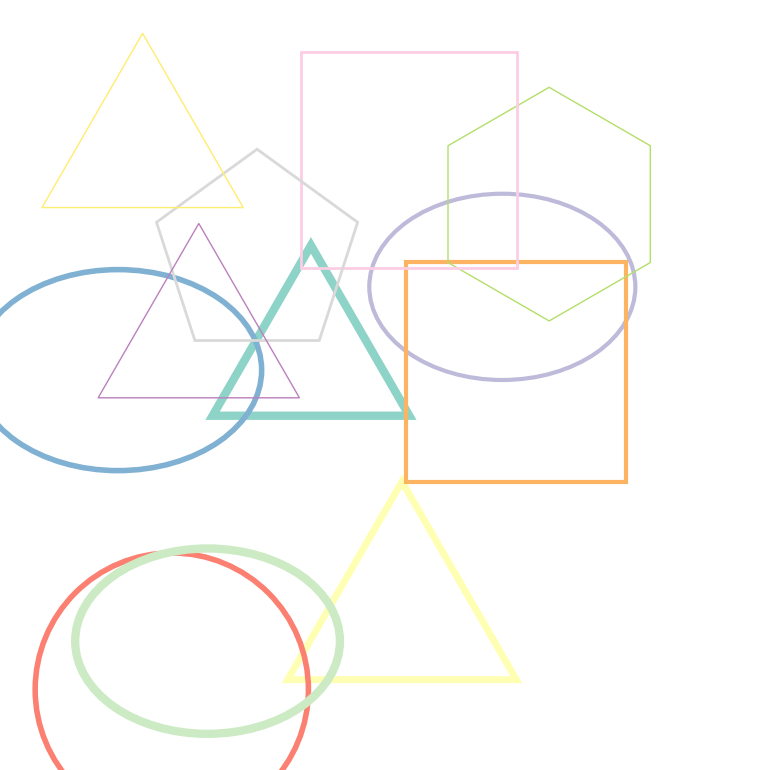[{"shape": "triangle", "thickness": 3, "radius": 0.74, "center": [0.404, 0.534]}, {"shape": "triangle", "thickness": 2.5, "radius": 0.86, "center": [0.522, 0.203]}, {"shape": "oval", "thickness": 1.5, "radius": 0.86, "center": [0.652, 0.627]}, {"shape": "circle", "thickness": 2, "radius": 0.89, "center": [0.223, 0.104]}, {"shape": "oval", "thickness": 2, "radius": 0.93, "center": [0.153, 0.519]}, {"shape": "square", "thickness": 1.5, "radius": 0.71, "center": [0.67, 0.517]}, {"shape": "hexagon", "thickness": 0.5, "radius": 0.76, "center": [0.713, 0.735]}, {"shape": "square", "thickness": 1, "radius": 0.7, "center": [0.531, 0.792]}, {"shape": "pentagon", "thickness": 1, "radius": 0.69, "center": [0.334, 0.669]}, {"shape": "triangle", "thickness": 0.5, "radius": 0.75, "center": [0.258, 0.559]}, {"shape": "oval", "thickness": 3, "radius": 0.86, "center": [0.27, 0.167]}, {"shape": "triangle", "thickness": 0.5, "radius": 0.75, "center": [0.185, 0.806]}]